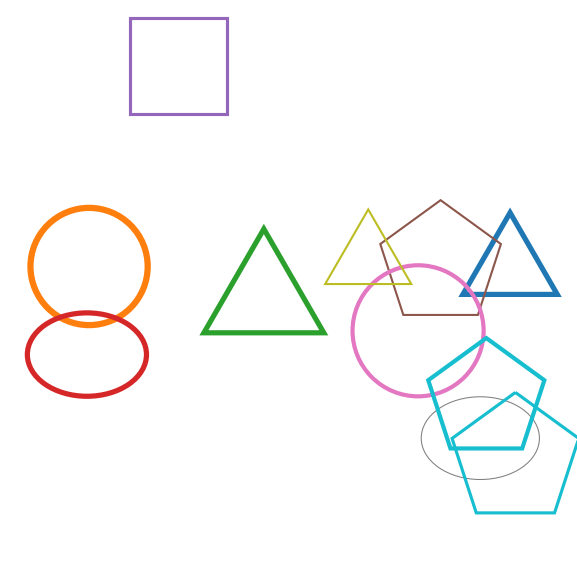[{"shape": "triangle", "thickness": 2.5, "radius": 0.47, "center": [0.883, 0.537]}, {"shape": "circle", "thickness": 3, "radius": 0.51, "center": [0.154, 0.538]}, {"shape": "triangle", "thickness": 2.5, "radius": 0.6, "center": [0.457, 0.483]}, {"shape": "oval", "thickness": 2.5, "radius": 0.52, "center": [0.151, 0.385]}, {"shape": "square", "thickness": 1.5, "radius": 0.42, "center": [0.309, 0.885]}, {"shape": "pentagon", "thickness": 1, "radius": 0.55, "center": [0.763, 0.543]}, {"shape": "circle", "thickness": 2, "radius": 0.57, "center": [0.724, 0.426]}, {"shape": "oval", "thickness": 0.5, "radius": 0.51, "center": [0.832, 0.24]}, {"shape": "triangle", "thickness": 1, "radius": 0.43, "center": [0.638, 0.55]}, {"shape": "pentagon", "thickness": 1.5, "radius": 0.58, "center": [0.892, 0.204]}, {"shape": "pentagon", "thickness": 2, "radius": 0.53, "center": [0.842, 0.308]}]